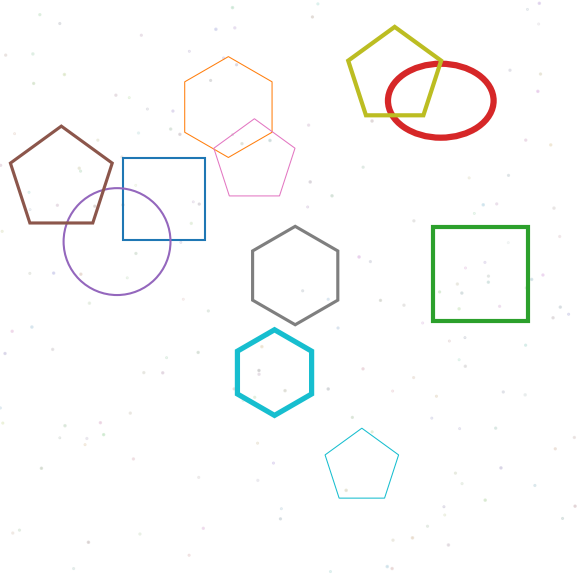[{"shape": "square", "thickness": 1, "radius": 0.36, "center": [0.284, 0.655]}, {"shape": "hexagon", "thickness": 0.5, "radius": 0.44, "center": [0.395, 0.814]}, {"shape": "square", "thickness": 2, "radius": 0.41, "center": [0.832, 0.525]}, {"shape": "oval", "thickness": 3, "radius": 0.46, "center": [0.763, 0.825]}, {"shape": "circle", "thickness": 1, "radius": 0.46, "center": [0.203, 0.581]}, {"shape": "pentagon", "thickness": 1.5, "radius": 0.46, "center": [0.106, 0.688]}, {"shape": "pentagon", "thickness": 0.5, "radius": 0.37, "center": [0.441, 0.72]}, {"shape": "hexagon", "thickness": 1.5, "radius": 0.43, "center": [0.511, 0.522]}, {"shape": "pentagon", "thickness": 2, "radius": 0.42, "center": [0.683, 0.868]}, {"shape": "pentagon", "thickness": 0.5, "radius": 0.33, "center": [0.627, 0.191]}, {"shape": "hexagon", "thickness": 2.5, "radius": 0.37, "center": [0.475, 0.354]}]